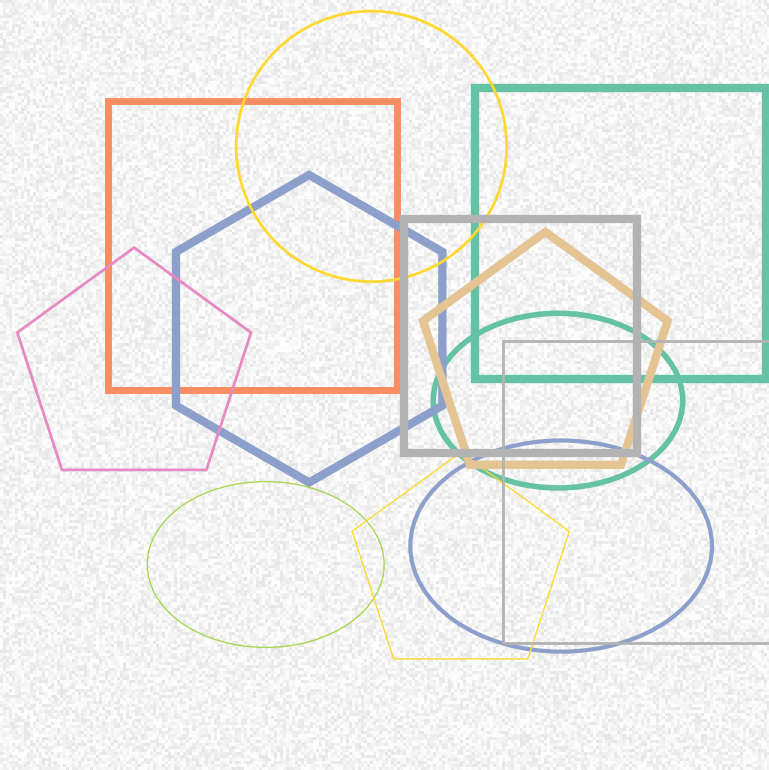[{"shape": "oval", "thickness": 2, "radius": 0.81, "center": [0.725, 0.48]}, {"shape": "square", "thickness": 3, "radius": 0.94, "center": [0.806, 0.697]}, {"shape": "square", "thickness": 2.5, "radius": 0.94, "center": [0.328, 0.681]}, {"shape": "oval", "thickness": 1.5, "radius": 0.98, "center": [0.729, 0.291]}, {"shape": "hexagon", "thickness": 3, "radius": 1.0, "center": [0.402, 0.573]}, {"shape": "pentagon", "thickness": 1, "radius": 0.8, "center": [0.174, 0.519]}, {"shape": "oval", "thickness": 0.5, "radius": 0.77, "center": [0.345, 0.267]}, {"shape": "pentagon", "thickness": 0.5, "radius": 0.74, "center": [0.598, 0.264]}, {"shape": "circle", "thickness": 1, "radius": 0.88, "center": [0.482, 0.81]}, {"shape": "pentagon", "thickness": 3, "radius": 0.84, "center": [0.708, 0.532]}, {"shape": "square", "thickness": 1, "radius": 0.98, "center": [0.85, 0.361]}, {"shape": "square", "thickness": 3, "radius": 0.76, "center": [0.676, 0.564]}]